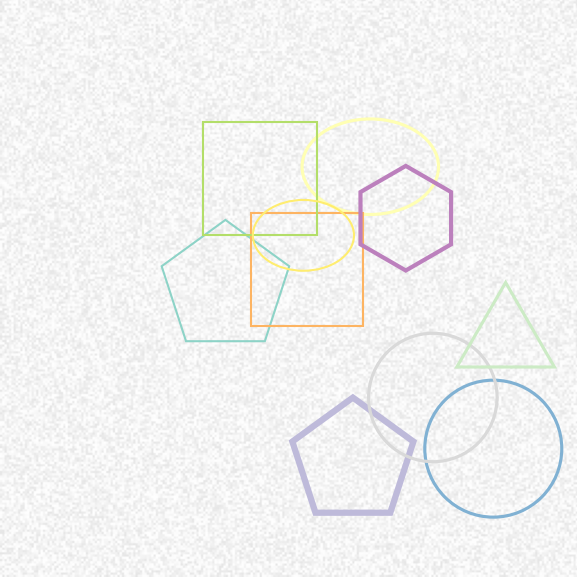[{"shape": "pentagon", "thickness": 1, "radius": 0.58, "center": [0.39, 0.502]}, {"shape": "oval", "thickness": 1.5, "radius": 0.59, "center": [0.641, 0.71]}, {"shape": "pentagon", "thickness": 3, "radius": 0.55, "center": [0.611, 0.2]}, {"shape": "circle", "thickness": 1.5, "radius": 0.59, "center": [0.854, 0.222]}, {"shape": "square", "thickness": 1, "radius": 0.49, "center": [0.532, 0.533]}, {"shape": "square", "thickness": 1, "radius": 0.49, "center": [0.45, 0.69]}, {"shape": "circle", "thickness": 1.5, "radius": 0.56, "center": [0.75, 0.311]}, {"shape": "hexagon", "thickness": 2, "radius": 0.45, "center": [0.703, 0.621]}, {"shape": "triangle", "thickness": 1.5, "radius": 0.49, "center": [0.876, 0.412]}, {"shape": "oval", "thickness": 1, "radius": 0.44, "center": [0.525, 0.592]}]